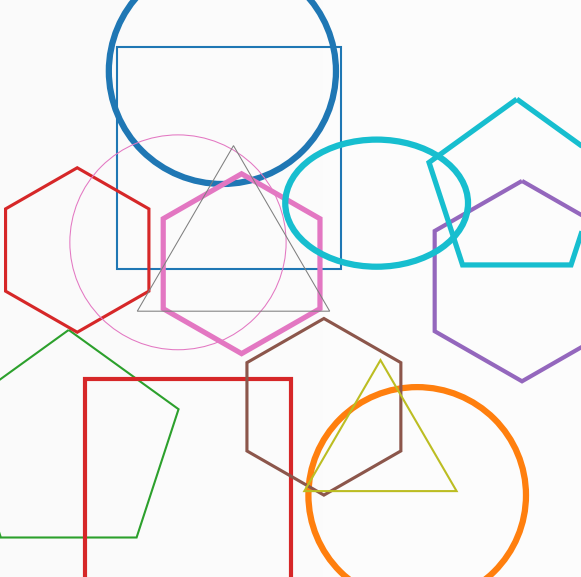[{"shape": "square", "thickness": 1, "radius": 0.96, "center": [0.394, 0.726]}, {"shape": "circle", "thickness": 3, "radius": 0.98, "center": [0.383, 0.876]}, {"shape": "circle", "thickness": 3, "radius": 0.94, "center": [0.718, 0.142]}, {"shape": "pentagon", "thickness": 1, "radius": 0.99, "center": [0.118, 0.229]}, {"shape": "square", "thickness": 2, "radius": 0.89, "center": [0.324, 0.165]}, {"shape": "hexagon", "thickness": 1.5, "radius": 0.71, "center": [0.133, 0.566]}, {"shape": "hexagon", "thickness": 2, "radius": 0.87, "center": [0.898, 0.512]}, {"shape": "hexagon", "thickness": 1.5, "radius": 0.76, "center": [0.557, 0.295]}, {"shape": "circle", "thickness": 0.5, "radius": 0.93, "center": [0.306, 0.58]}, {"shape": "hexagon", "thickness": 2.5, "radius": 0.78, "center": [0.416, 0.542]}, {"shape": "triangle", "thickness": 0.5, "radius": 0.96, "center": [0.402, 0.556]}, {"shape": "triangle", "thickness": 1, "radius": 0.76, "center": [0.655, 0.224]}, {"shape": "oval", "thickness": 3, "radius": 0.79, "center": [0.648, 0.647]}, {"shape": "pentagon", "thickness": 2.5, "radius": 0.79, "center": [0.889, 0.669]}]